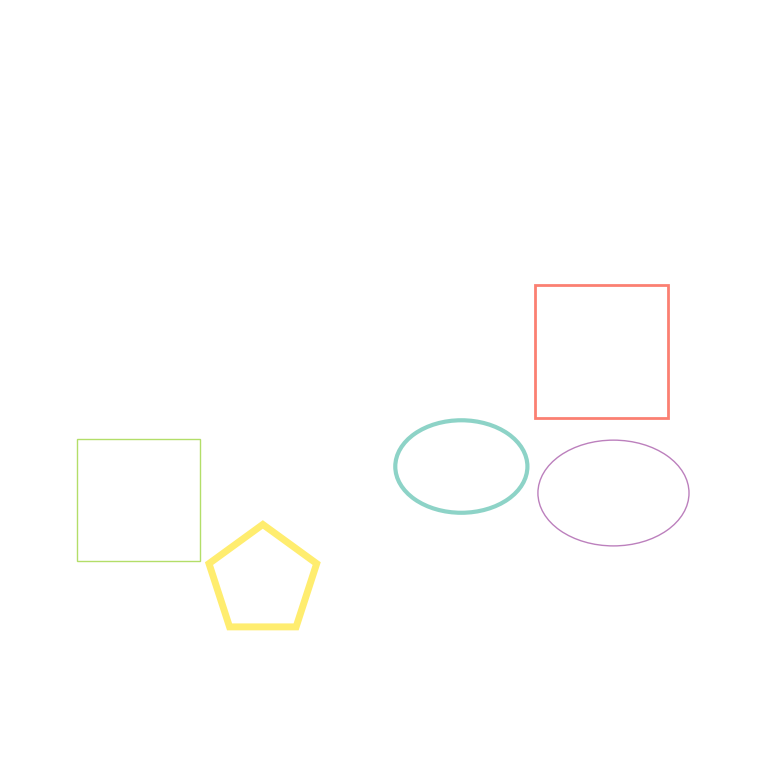[{"shape": "oval", "thickness": 1.5, "radius": 0.43, "center": [0.599, 0.394]}, {"shape": "square", "thickness": 1, "radius": 0.43, "center": [0.781, 0.543]}, {"shape": "square", "thickness": 0.5, "radius": 0.4, "center": [0.18, 0.351]}, {"shape": "oval", "thickness": 0.5, "radius": 0.49, "center": [0.797, 0.36]}, {"shape": "pentagon", "thickness": 2.5, "radius": 0.37, "center": [0.341, 0.245]}]